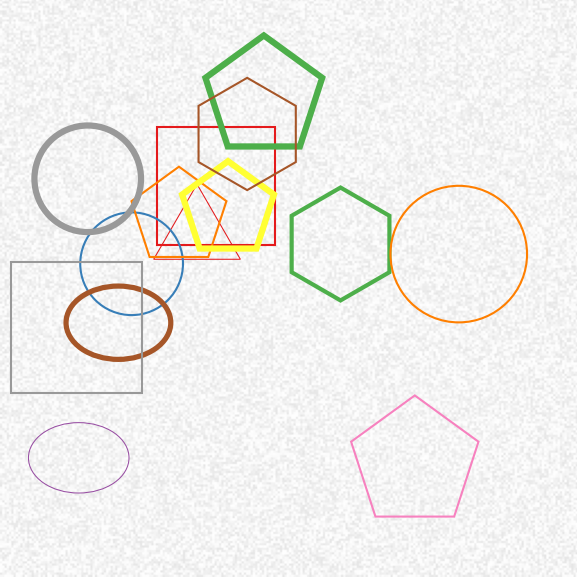[{"shape": "square", "thickness": 1, "radius": 0.51, "center": [0.373, 0.677]}, {"shape": "triangle", "thickness": 0.5, "radius": 0.43, "center": [0.341, 0.594]}, {"shape": "circle", "thickness": 1, "radius": 0.44, "center": [0.228, 0.542]}, {"shape": "pentagon", "thickness": 3, "radius": 0.53, "center": [0.457, 0.831]}, {"shape": "hexagon", "thickness": 2, "radius": 0.49, "center": [0.59, 0.577]}, {"shape": "oval", "thickness": 0.5, "radius": 0.44, "center": [0.136, 0.206]}, {"shape": "circle", "thickness": 1, "radius": 0.59, "center": [0.794, 0.559]}, {"shape": "pentagon", "thickness": 1, "radius": 0.43, "center": [0.31, 0.624]}, {"shape": "pentagon", "thickness": 3, "radius": 0.42, "center": [0.395, 0.636]}, {"shape": "oval", "thickness": 2.5, "radius": 0.45, "center": [0.205, 0.44]}, {"shape": "hexagon", "thickness": 1, "radius": 0.49, "center": [0.428, 0.767]}, {"shape": "pentagon", "thickness": 1, "radius": 0.58, "center": [0.718, 0.198]}, {"shape": "circle", "thickness": 3, "radius": 0.46, "center": [0.152, 0.69]}, {"shape": "square", "thickness": 1, "radius": 0.57, "center": [0.132, 0.431]}]